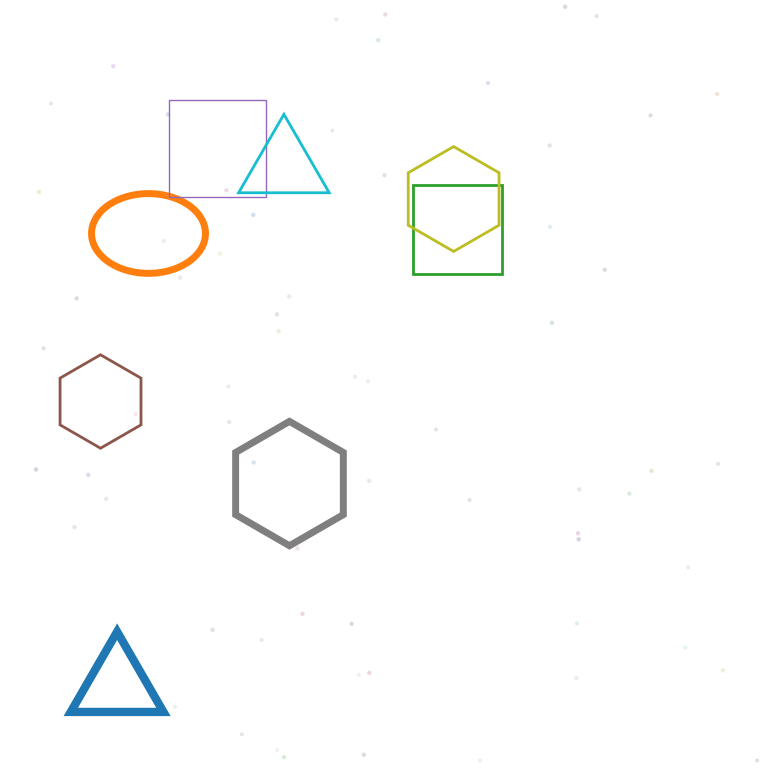[{"shape": "triangle", "thickness": 3, "radius": 0.35, "center": [0.152, 0.11]}, {"shape": "oval", "thickness": 2.5, "radius": 0.37, "center": [0.193, 0.697]}, {"shape": "square", "thickness": 1, "radius": 0.29, "center": [0.594, 0.702]}, {"shape": "square", "thickness": 0.5, "radius": 0.32, "center": [0.283, 0.807]}, {"shape": "hexagon", "thickness": 1, "radius": 0.3, "center": [0.131, 0.479]}, {"shape": "hexagon", "thickness": 2.5, "radius": 0.4, "center": [0.376, 0.372]}, {"shape": "hexagon", "thickness": 1, "radius": 0.34, "center": [0.589, 0.742]}, {"shape": "triangle", "thickness": 1, "radius": 0.34, "center": [0.369, 0.784]}]